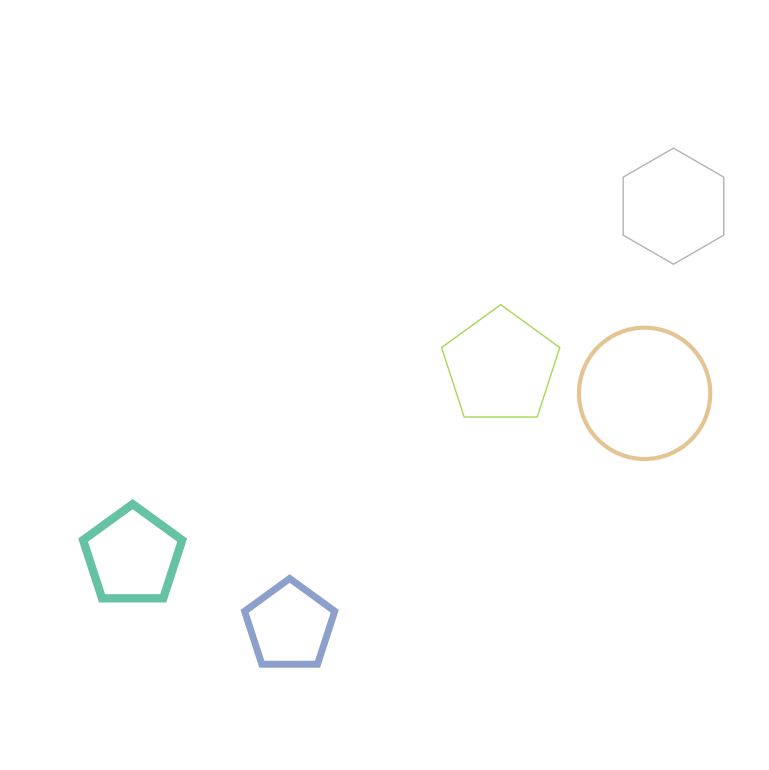[{"shape": "pentagon", "thickness": 3, "radius": 0.34, "center": [0.172, 0.278]}, {"shape": "pentagon", "thickness": 2.5, "radius": 0.31, "center": [0.376, 0.187]}, {"shape": "pentagon", "thickness": 0.5, "radius": 0.4, "center": [0.65, 0.524]}, {"shape": "circle", "thickness": 1.5, "radius": 0.43, "center": [0.837, 0.489]}, {"shape": "hexagon", "thickness": 0.5, "radius": 0.38, "center": [0.875, 0.732]}]